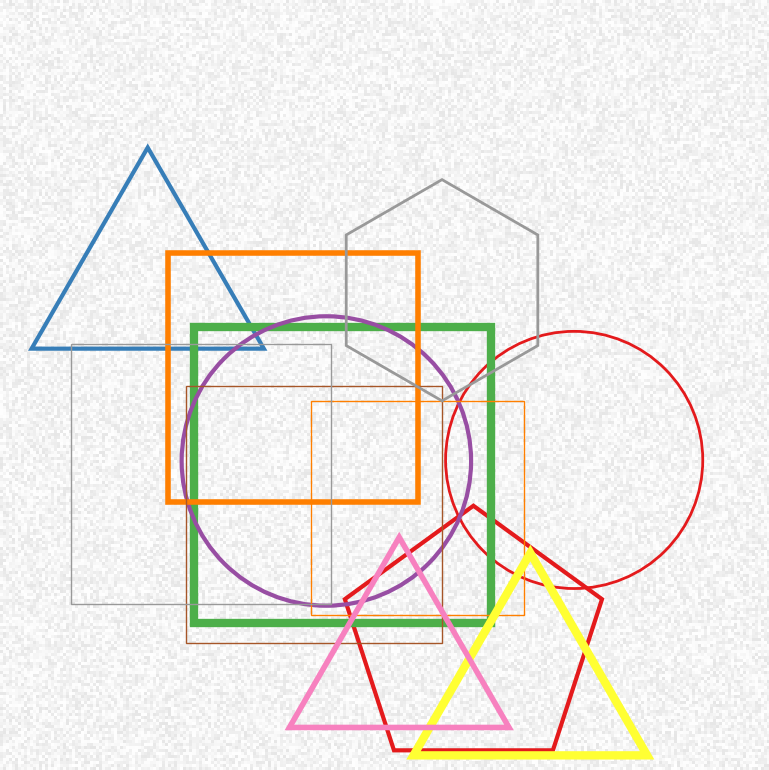[{"shape": "pentagon", "thickness": 1.5, "radius": 0.88, "center": [0.615, 0.168]}, {"shape": "circle", "thickness": 1, "radius": 0.83, "center": [0.746, 0.403]}, {"shape": "triangle", "thickness": 1.5, "radius": 0.87, "center": [0.192, 0.634]}, {"shape": "square", "thickness": 3, "radius": 0.96, "center": [0.445, 0.383]}, {"shape": "circle", "thickness": 1.5, "radius": 0.94, "center": [0.424, 0.401]}, {"shape": "square", "thickness": 0.5, "radius": 0.69, "center": [0.542, 0.34]}, {"shape": "square", "thickness": 2, "radius": 0.81, "center": [0.381, 0.51]}, {"shape": "triangle", "thickness": 3, "radius": 0.88, "center": [0.689, 0.107]}, {"shape": "square", "thickness": 0.5, "radius": 0.83, "center": [0.408, 0.332]}, {"shape": "triangle", "thickness": 2, "radius": 0.82, "center": [0.518, 0.138]}, {"shape": "hexagon", "thickness": 1, "radius": 0.72, "center": [0.574, 0.623]}, {"shape": "square", "thickness": 0.5, "radius": 0.84, "center": [0.261, 0.385]}]